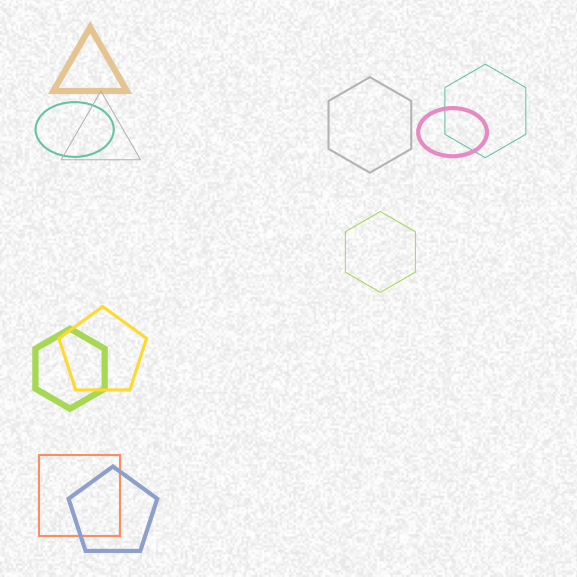[{"shape": "hexagon", "thickness": 0.5, "radius": 0.4, "center": [0.84, 0.807]}, {"shape": "oval", "thickness": 1, "radius": 0.34, "center": [0.129, 0.775]}, {"shape": "square", "thickness": 1, "radius": 0.35, "center": [0.138, 0.142]}, {"shape": "pentagon", "thickness": 2, "radius": 0.4, "center": [0.196, 0.111]}, {"shape": "oval", "thickness": 2, "radius": 0.3, "center": [0.784, 0.77]}, {"shape": "hexagon", "thickness": 3, "radius": 0.35, "center": [0.121, 0.361]}, {"shape": "hexagon", "thickness": 0.5, "radius": 0.35, "center": [0.659, 0.563]}, {"shape": "pentagon", "thickness": 1.5, "radius": 0.4, "center": [0.178, 0.388]}, {"shape": "triangle", "thickness": 3, "radius": 0.37, "center": [0.156, 0.878]}, {"shape": "hexagon", "thickness": 1, "radius": 0.41, "center": [0.641, 0.783]}, {"shape": "triangle", "thickness": 0.5, "radius": 0.4, "center": [0.175, 0.762]}]